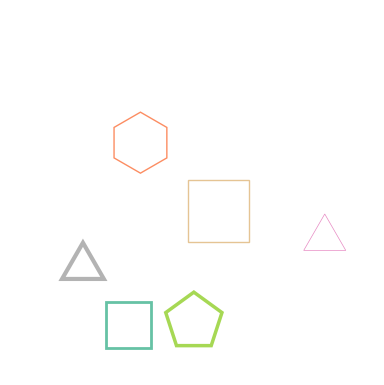[{"shape": "square", "thickness": 2, "radius": 0.3, "center": [0.334, 0.156]}, {"shape": "hexagon", "thickness": 1, "radius": 0.4, "center": [0.365, 0.629]}, {"shape": "triangle", "thickness": 0.5, "radius": 0.32, "center": [0.843, 0.381]}, {"shape": "pentagon", "thickness": 2.5, "radius": 0.38, "center": [0.504, 0.164]}, {"shape": "square", "thickness": 1, "radius": 0.4, "center": [0.567, 0.453]}, {"shape": "triangle", "thickness": 3, "radius": 0.31, "center": [0.215, 0.307]}]